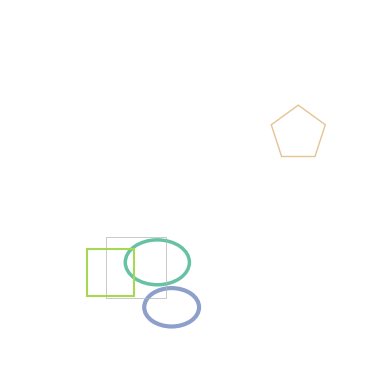[{"shape": "oval", "thickness": 2.5, "radius": 0.42, "center": [0.409, 0.319]}, {"shape": "oval", "thickness": 3, "radius": 0.36, "center": [0.446, 0.202]}, {"shape": "square", "thickness": 1.5, "radius": 0.3, "center": [0.286, 0.292]}, {"shape": "pentagon", "thickness": 1, "radius": 0.37, "center": [0.775, 0.653]}, {"shape": "square", "thickness": 0.5, "radius": 0.39, "center": [0.353, 0.305]}]